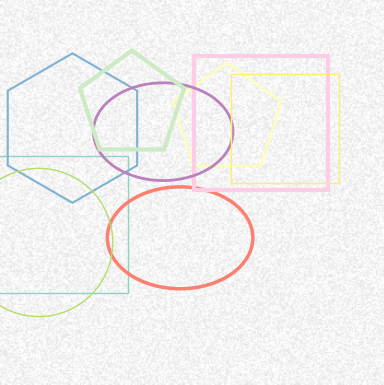[{"shape": "square", "thickness": 1, "radius": 0.89, "center": [0.155, 0.417]}, {"shape": "pentagon", "thickness": 1.5, "radius": 0.74, "center": [0.59, 0.689]}, {"shape": "oval", "thickness": 2.5, "radius": 0.95, "center": [0.468, 0.382]}, {"shape": "hexagon", "thickness": 1.5, "radius": 0.97, "center": [0.188, 0.667]}, {"shape": "circle", "thickness": 1, "radius": 0.96, "center": [0.101, 0.37]}, {"shape": "square", "thickness": 3, "radius": 0.87, "center": [0.678, 0.68]}, {"shape": "oval", "thickness": 2, "radius": 0.91, "center": [0.424, 0.658]}, {"shape": "pentagon", "thickness": 3, "radius": 0.71, "center": [0.343, 0.727]}, {"shape": "square", "thickness": 1, "radius": 0.7, "center": [0.74, 0.667]}]